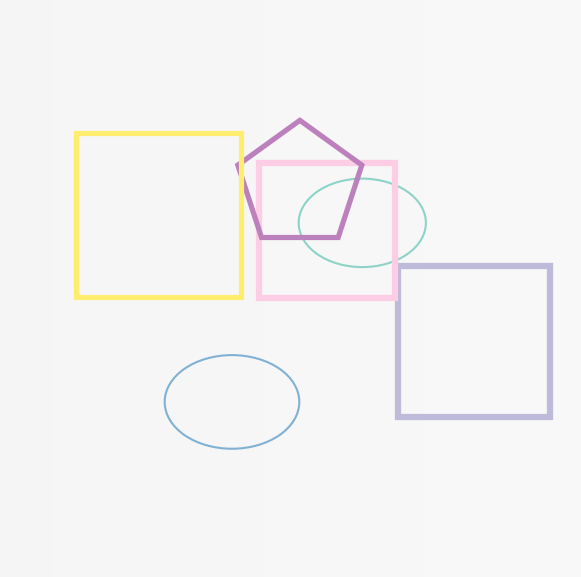[{"shape": "oval", "thickness": 1, "radius": 0.55, "center": [0.623, 0.613]}, {"shape": "square", "thickness": 3, "radius": 0.65, "center": [0.815, 0.408]}, {"shape": "oval", "thickness": 1, "radius": 0.58, "center": [0.399, 0.303]}, {"shape": "square", "thickness": 3, "radius": 0.59, "center": [0.563, 0.6]}, {"shape": "pentagon", "thickness": 2.5, "radius": 0.56, "center": [0.516, 0.679]}, {"shape": "square", "thickness": 2.5, "radius": 0.71, "center": [0.273, 0.626]}]